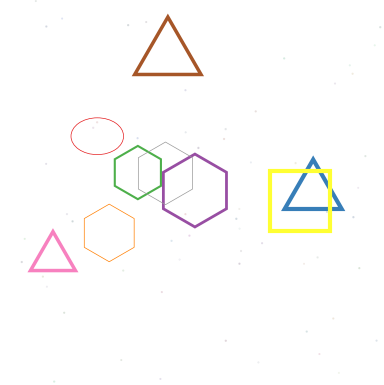[{"shape": "oval", "thickness": 0.5, "radius": 0.34, "center": [0.253, 0.646]}, {"shape": "triangle", "thickness": 3, "radius": 0.43, "center": [0.813, 0.5]}, {"shape": "hexagon", "thickness": 1.5, "radius": 0.35, "center": [0.358, 0.552]}, {"shape": "hexagon", "thickness": 2, "radius": 0.47, "center": [0.506, 0.505]}, {"shape": "hexagon", "thickness": 0.5, "radius": 0.37, "center": [0.284, 0.395]}, {"shape": "square", "thickness": 3, "radius": 0.39, "center": [0.779, 0.478]}, {"shape": "triangle", "thickness": 2.5, "radius": 0.5, "center": [0.436, 0.856]}, {"shape": "triangle", "thickness": 2.5, "radius": 0.34, "center": [0.138, 0.331]}, {"shape": "hexagon", "thickness": 0.5, "radius": 0.41, "center": [0.43, 0.55]}]